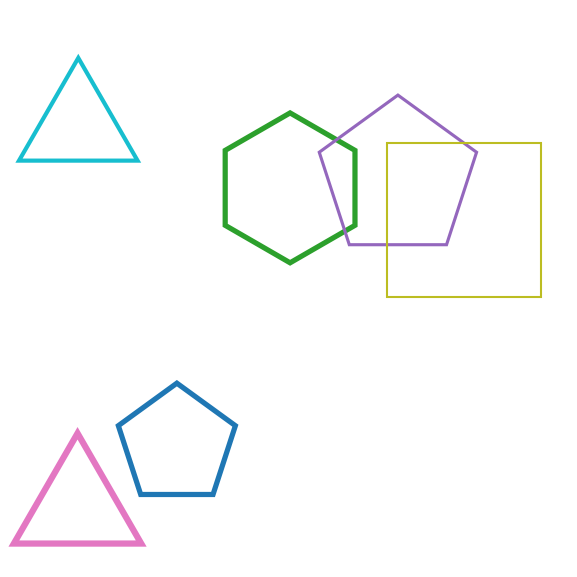[{"shape": "pentagon", "thickness": 2.5, "radius": 0.53, "center": [0.306, 0.229]}, {"shape": "hexagon", "thickness": 2.5, "radius": 0.65, "center": [0.502, 0.674]}, {"shape": "pentagon", "thickness": 1.5, "radius": 0.72, "center": [0.689, 0.691]}, {"shape": "triangle", "thickness": 3, "radius": 0.64, "center": [0.134, 0.122]}, {"shape": "square", "thickness": 1, "radius": 0.67, "center": [0.804, 0.618]}, {"shape": "triangle", "thickness": 2, "radius": 0.59, "center": [0.136, 0.78]}]